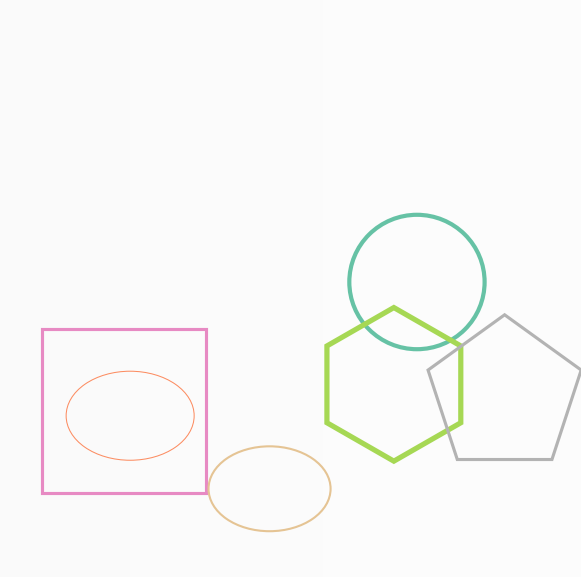[{"shape": "circle", "thickness": 2, "radius": 0.58, "center": [0.717, 0.511]}, {"shape": "oval", "thickness": 0.5, "radius": 0.55, "center": [0.224, 0.279]}, {"shape": "square", "thickness": 1.5, "radius": 0.71, "center": [0.213, 0.287]}, {"shape": "hexagon", "thickness": 2.5, "radius": 0.66, "center": [0.678, 0.334]}, {"shape": "oval", "thickness": 1, "radius": 0.52, "center": [0.464, 0.153]}, {"shape": "pentagon", "thickness": 1.5, "radius": 0.69, "center": [0.868, 0.316]}]